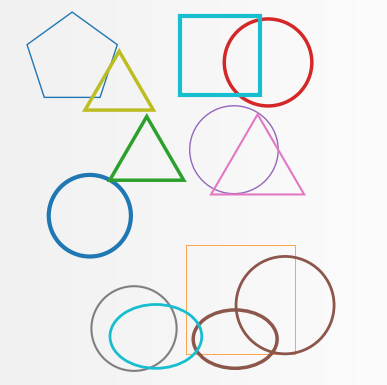[{"shape": "pentagon", "thickness": 1, "radius": 0.61, "center": [0.186, 0.846]}, {"shape": "circle", "thickness": 3, "radius": 0.53, "center": [0.232, 0.44]}, {"shape": "square", "thickness": 0.5, "radius": 0.71, "center": [0.62, 0.223]}, {"shape": "triangle", "thickness": 2.5, "radius": 0.55, "center": [0.379, 0.587]}, {"shape": "circle", "thickness": 2.5, "radius": 0.56, "center": [0.692, 0.838]}, {"shape": "circle", "thickness": 1, "radius": 0.57, "center": [0.604, 0.611]}, {"shape": "oval", "thickness": 2.5, "radius": 0.54, "center": [0.607, 0.119]}, {"shape": "circle", "thickness": 2, "radius": 0.63, "center": [0.736, 0.207]}, {"shape": "triangle", "thickness": 1.5, "radius": 0.69, "center": [0.665, 0.564]}, {"shape": "circle", "thickness": 1.5, "radius": 0.55, "center": [0.346, 0.147]}, {"shape": "triangle", "thickness": 2.5, "radius": 0.51, "center": [0.308, 0.765]}, {"shape": "oval", "thickness": 2, "radius": 0.59, "center": [0.402, 0.126]}, {"shape": "square", "thickness": 3, "radius": 0.51, "center": [0.568, 0.856]}]